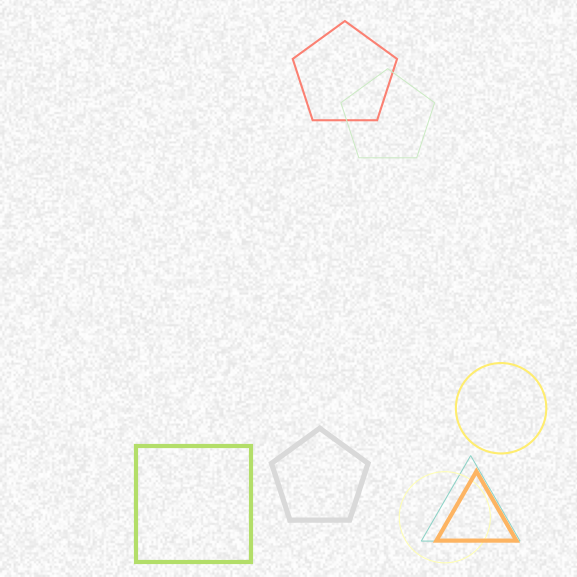[{"shape": "triangle", "thickness": 0.5, "radius": 0.49, "center": [0.815, 0.112]}, {"shape": "circle", "thickness": 0.5, "radius": 0.39, "center": [0.77, 0.103]}, {"shape": "pentagon", "thickness": 1, "radius": 0.47, "center": [0.597, 0.868]}, {"shape": "triangle", "thickness": 2, "radius": 0.4, "center": [0.825, 0.103]}, {"shape": "square", "thickness": 2, "radius": 0.5, "center": [0.335, 0.126]}, {"shape": "pentagon", "thickness": 2.5, "radius": 0.44, "center": [0.554, 0.17]}, {"shape": "pentagon", "thickness": 0.5, "radius": 0.43, "center": [0.671, 0.795]}, {"shape": "circle", "thickness": 1, "radius": 0.39, "center": [0.868, 0.292]}]